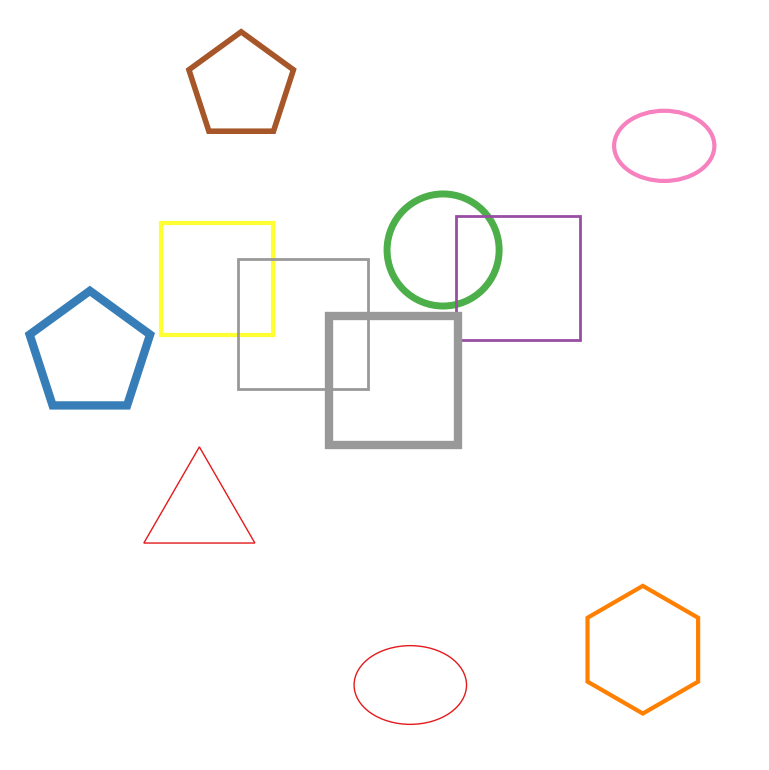[{"shape": "oval", "thickness": 0.5, "radius": 0.37, "center": [0.533, 0.11]}, {"shape": "triangle", "thickness": 0.5, "radius": 0.42, "center": [0.259, 0.336]}, {"shape": "pentagon", "thickness": 3, "radius": 0.41, "center": [0.117, 0.54]}, {"shape": "circle", "thickness": 2.5, "radius": 0.36, "center": [0.575, 0.675]}, {"shape": "square", "thickness": 1, "radius": 0.4, "center": [0.673, 0.639]}, {"shape": "hexagon", "thickness": 1.5, "radius": 0.41, "center": [0.835, 0.156]}, {"shape": "square", "thickness": 1.5, "radius": 0.36, "center": [0.282, 0.638]}, {"shape": "pentagon", "thickness": 2, "radius": 0.36, "center": [0.313, 0.887]}, {"shape": "oval", "thickness": 1.5, "radius": 0.33, "center": [0.863, 0.811]}, {"shape": "square", "thickness": 1, "radius": 0.42, "center": [0.394, 0.579]}, {"shape": "square", "thickness": 3, "radius": 0.42, "center": [0.511, 0.505]}]